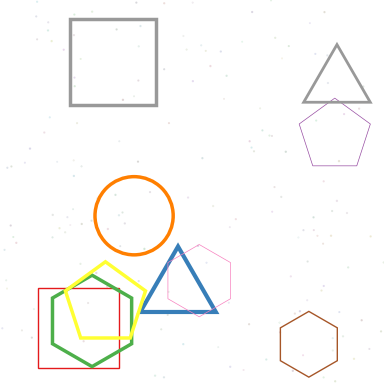[{"shape": "square", "thickness": 1, "radius": 0.52, "center": [0.205, 0.148]}, {"shape": "triangle", "thickness": 3, "radius": 0.57, "center": [0.462, 0.246]}, {"shape": "hexagon", "thickness": 2.5, "radius": 0.59, "center": [0.239, 0.166]}, {"shape": "pentagon", "thickness": 0.5, "radius": 0.49, "center": [0.87, 0.648]}, {"shape": "circle", "thickness": 2.5, "radius": 0.51, "center": [0.348, 0.44]}, {"shape": "pentagon", "thickness": 2.5, "radius": 0.55, "center": [0.274, 0.211]}, {"shape": "hexagon", "thickness": 1, "radius": 0.43, "center": [0.802, 0.106]}, {"shape": "hexagon", "thickness": 0.5, "radius": 0.47, "center": [0.517, 0.271]}, {"shape": "square", "thickness": 2.5, "radius": 0.56, "center": [0.294, 0.839]}, {"shape": "triangle", "thickness": 2, "radius": 0.5, "center": [0.875, 0.784]}]